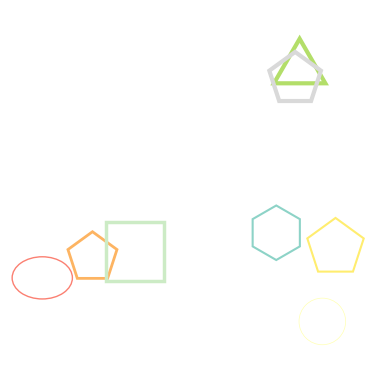[{"shape": "hexagon", "thickness": 1.5, "radius": 0.35, "center": [0.718, 0.395]}, {"shape": "circle", "thickness": 0.5, "radius": 0.3, "center": [0.837, 0.165]}, {"shape": "oval", "thickness": 1, "radius": 0.39, "center": [0.11, 0.278]}, {"shape": "pentagon", "thickness": 2, "radius": 0.33, "center": [0.24, 0.331]}, {"shape": "triangle", "thickness": 3, "radius": 0.39, "center": [0.778, 0.822]}, {"shape": "pentagon", "thickness": 3, "radius": 0.35, "center": [0.767, 0.795]}, {"shape": "square", "thickness": 2.5, "radius": 0.38, "center": [0.351, 0.346]}, {"shape": "pentagon", "thickness": 1.5, "radius": 0.39, "center": [0.871, 0.357]}]